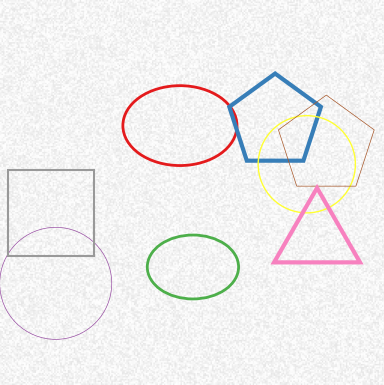[{"shape": "oval", "thickness": 2, "radius": 0.74, "center": [0.467, 0.674]}, {"shape": "pentagon", "thickness": 3, "radius": 0.63, "center": [0.715, 0.684]}, {"shape": "oval", "thickness": 2, "radius": 0.59, "center": [0.501, 0.307]}, {"shape": "circle", "thickness": 0.5, "radius": 0.73, "center": [0.145, 0.264]}, {"shape": "circle", "thickness": 1, "radius": 0.63, "center": [0.797, 0.573]}, {"shape": "pentagon", "thickness": 0.5, "radius": 0.65, "center": [0.848, 0.622]}, {"shape": "triangle", "thickness": 3, "radius": 0.64, "center": [0.824, 0.383]}, {"shape": "square", "thickness": 1.5, "radius": 0.56, "center": [0.133, 0.446]}]